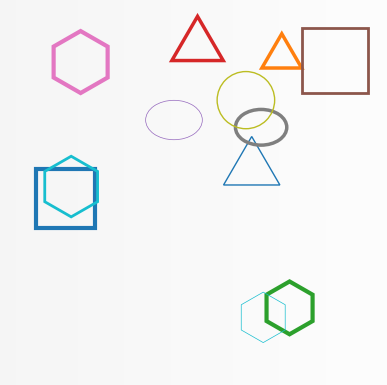[{"shape": "square", "thickness": 3, "radius": 0.38, "center": [0.17, 0.484]}, {"shape": "triangle", "thickness": 1, "radius": 0.42, "center": [0.65, 0.561]}, {"shape": "triangle", "thickness": 2.5, "radius": 0.3, "center": [0.727, 0.853]}, {"shape": "hexagon", "thickness": 3, "radius": 0.34, "center": [0.747, 0.2]}, {"shape": "triangle", "thickness": 2.5, "radius": 0.38, "center": [0.51, 0.881]}, {"shape": "oval", "thickness": 0.5, "radius": 0.37, "center": [0.449, 0.688]}, {"shape": "square", "thickness": 2, "radius": 0.43, "center": [0.865, 0.842]}, {"shape": "hexagon", "thickness": 3, "radius": 0.4, "center": [0.208, 0.839]}, {"shape": "oval", "thickness": 2.5, "radius": 0.33, "center": [0.674, 0.669]}, {"shape": "circle", "thickness": 1, "radius": 0.37, "center": [0.635, 0.74]}, {"shape": "hexagon", "thickness": 0.5, "radius": 0.33, "center": [0.679, 0.176]}, {"shape": "hexagon", "thickness": 2, "radius": 0.39, "center": [0.184, 0.515]}]